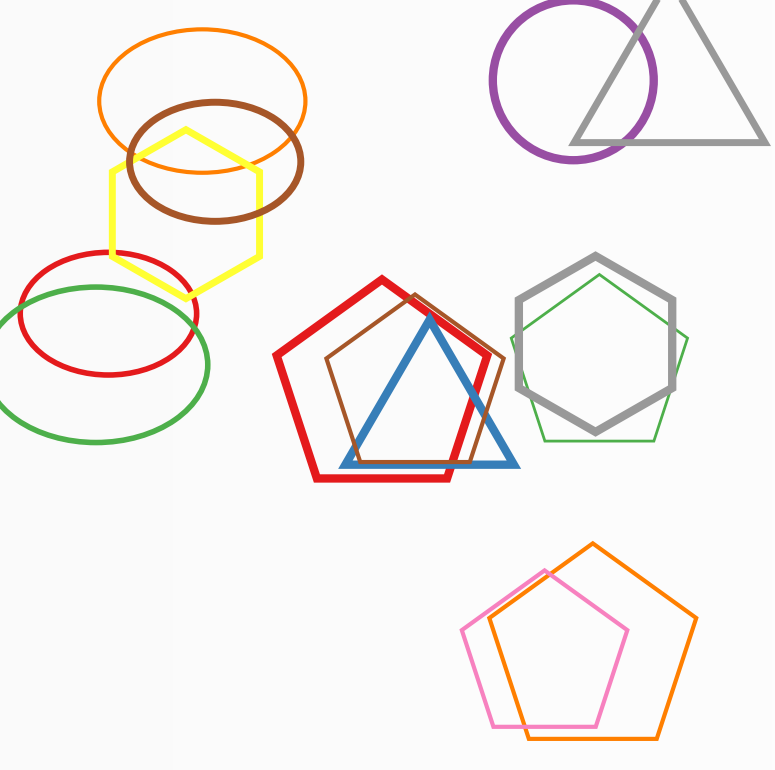[{"shape": "oval", "thickness": 2, "radius": 0.57, "center": [0.14, 0.593]}, {"shape": "pentagon", "thickness": 3, "radius": 0.71, "center": [0.493, 0.494]}, {"shape": "triangle", "thickness": 3, "radius": 0.63, "center": [0.554, 0.459]}, {"shape": "oval", "thickness": 2, "radius": 0.72, "center": [0.124, 0.526]}, {"shape": "pentagon", "thickness": 1, "radius": 0.6, "center": [0.773, 0.524]}, {"shape": "circle", "thickness": 3, "radius": 0.52, "center": [0.74, 0.896]}, {"shape": "oval", "thickness": 1.5, "radius": 0.67, "center": [0.261, 0.869]}, {"shape": "pentagon", "thickness": 1.5, "radius": 0.7, "center": [0.765, 0.154]}, {"shape": "hexagon", "thickness": 2.5, "radius": 0.55, "center": [0.24, 0.722]}, {"shape": "pentagon", "thickness": 1.5, "radius": 0.6, "center": [0.536, 0.497]}, {"shape": "oval", "thickness": 2.5, "radius": 0.55, "center": [0.278, 0.79]}, {"shape": "pentagon", "thickness": 1.5, "radius": 0.56, "center": [0.703, 0.147]}, {"shape": "hexagon", "thickness": 3, "radius": 0.57, "center": [0.768, 0.553]}, {"shape": "triangle", "thickness": 2.5, "radius": 0.71, "center": [0.864, 0.886]}]